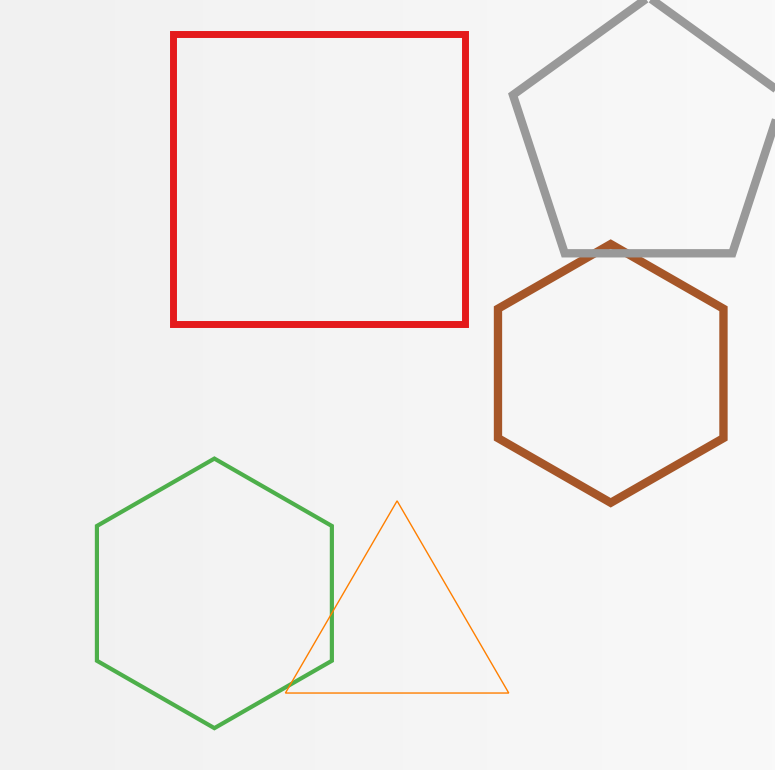[{"shape": "square", "thickness": 2.5, "radius": 0.94, "center": [0.412, 0.767]}, {"shape": "hexagon", "thickness": 1.5, "radius": 0.88, "center": [0.277, 0.229]}, {"shape": "triangle", "thickness": 0.5, "radius": 0.83, "center": [0.512, 0.183]}, {"shape": "hexagon", "thickness": 3, "radius": 0.84, "center": [0.788, 0.515]}, {"shape": "pentagon", "thickness": 3, "radius": 0.92, "center": [0.837, 0.82]}]